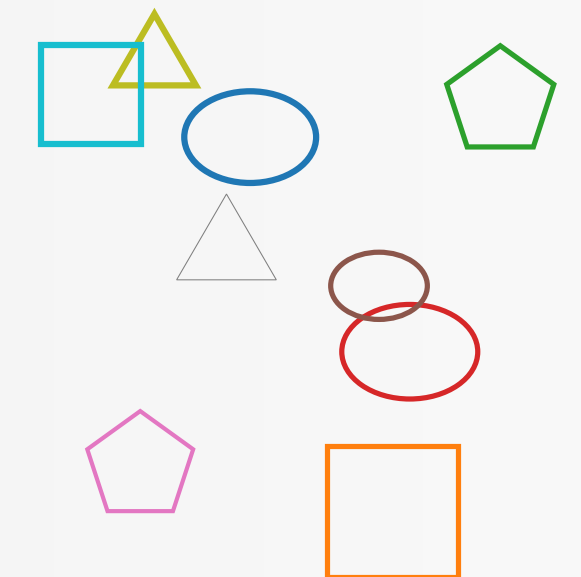[{"shape": "oval", "thickness": 3, "radius": 0.57, "center": [0.43, 0.762]}, {"shape": "square", "thickness": 2.5, "radius": 0.57, "center": [0.675, 0.114]}, {"shape": "pentagon", "thickness": 2.5, "radius": 0.48, "center": [0.861, 0.823]}, {"shape": "oval", "thickness": 2.5, "radius": 0.58, "center": [0.705, 0.39]}, {"shape": "oval", "thickness": 2.5, "radius": 0.42, "center": [0.652, 0.504]}, {"shape": "pentagon", "thickness": 2, "radius": 0.48, "center": [0.241, 0.192]}, {"shape": "triangle", "thickness": 0.5, "radius": 0.5, "center": [0.39, 0.564]}, {"shape": "triangle", "thickness": 3, "radius": 0.41, "center": [0.266, 0.893]}, {"shape": "square", "thickness": 3, "radius": 0.43, "center": [0.156, 0.835]}]